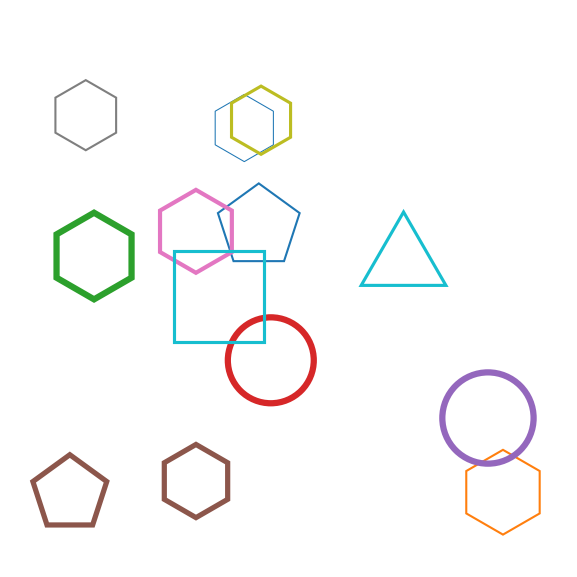[{"shape": "pentagon", "thickness": 1, "radius": 0.37, "center": [0.448, 0.607]}, {"shape": "hexagon", "thickness": 0.5, "radius": 0.29, "center": [0.423, 0.777]}, {"shape": "hexagon", "thickness": 1, "radius": 0.37, "center": [0.871, 0.147]}, {"shape": "hexagon", "thickness": 3, "radius": 0.37, "center": [0.163, 0.556]}, {"shape": "circle", "thickness": 3, "radius": 0.37, "center": [0.469, 0.375]}, {"shape": "circle", "thickness": 3, "radius": 0.4, "center": [0.845, 0.275]}, {"shape": "pentagon", "thickness": 2.5, "radius": 0.34, "center": [0.121, 0.145]}, {"shape": "hexagon", "thickness": 2.5, "radius": 0.32, "center": [0.339, 0.166]}, {"shape": "hexagon", "thickness": 2, "radius": 0.36, "center": [0.339, 0.599]}, {"shape": "hexagon", "thickness": 1, "radius": 0.3, "center": [0.149, 0.8]}, {"shape": "hexagon", "thickness": 1.5, "radius": 0.3, "center": [0.452, 0.791]}, {"shape": "triangle", "thickness": 1.5, "radius": 0.42, "center": [0.699, 0.547]}, {"shape": "square", "thickness": 1.5, "radius": 0.39, "center": [0.379, 0.486]}]